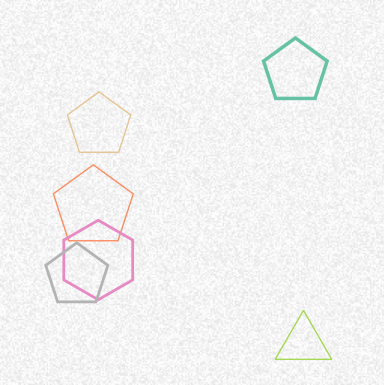[{"shape": "pentagon", "thickness": 2.5, "radius": 0.43, "center": [0.767, 0.815]}, {"shape": "pentagon", "thickness": 1, "radius": 0.55, "center": [0.242, 0.463]}, {"shape": "hexagon", "thickness": 2, "radius": 0.52, "center": [0.255, 0.325]}, {"shape": "triangle", "thickness": 1, "radius": 0.42, "center": [0.788, 0.109]}, {"shape": "pentagon", "thickness": 1, "radius": 0.43, "center": [0.257, 0.675]}, {"shape": "pentagon", "thickness": 2, "radius": 0.42, "center": [0.199, 0.285]}]